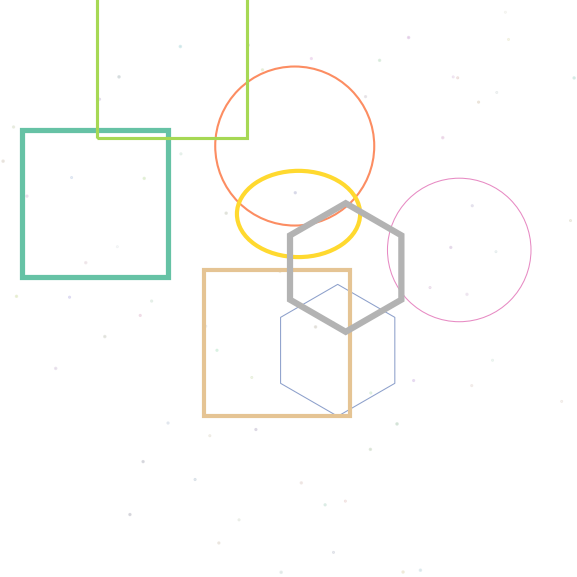[{"shape": "square", "thickness": 2.5, "radius": 0.64, "center": [0.164, 0.647]}, {"shape": "circle", "thickness": 1, "radius": 0.69, "center": [0.51, 0.746]}, {"shape": "hexagon", "thickness": 0.5, "radius": 0.57, "center": [0.585, 0.392]}, {"shape": "circle", "thickness": 0.5, "radius": 0.62, "center": [0.795, 0.566]}, {"shape": "square", "thickness": 1.5, "radius": 0.65, "center": [0.298, 0.89]}, {"shape": "oval", "thickness": 2, "radius": 0.53, "center": [0.517, 0.629]}, {"shape": "square", "thickness": 2, "radius": 0.63, "center": [0.48, 0.406]}, {"shape": "hexagon", "thickness": 3, "radius": 0.56, "center": [0.599, 0.536]}]